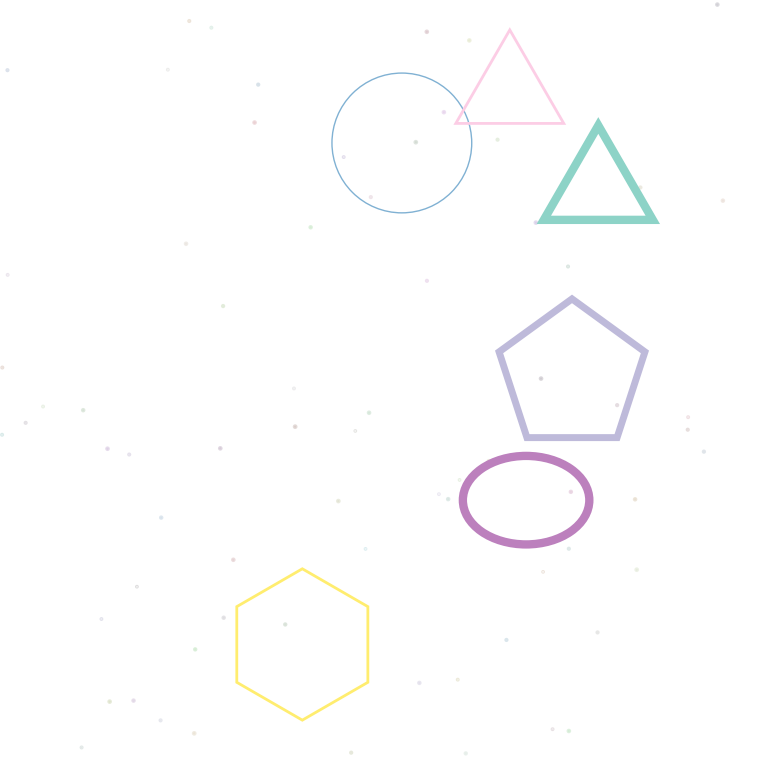[{"shape": "triangle", "thickness": 3, "radius": 0.41, "center": [0.777, 0.755]}, {"shape": "pentagon", "thickness": 2.5, "radius": 0.5, "center": [0.743, 0.512]}, {"shape": "circle", "thickness": 0.5, "radius": 0.45, "center": [0.522, 0.814]}, {"shape": "triangle", "thickness": 1, "radius": 0.4, "center": [0.662, 0.88]}, {"shape": "oval", "thickness": 3, "radius": 0.41, "center": [0.683, 0.35]}, {"shape": "hexagon", "thickness": 1, "radius": 0.49, "center": [0.393, 0.163]}]